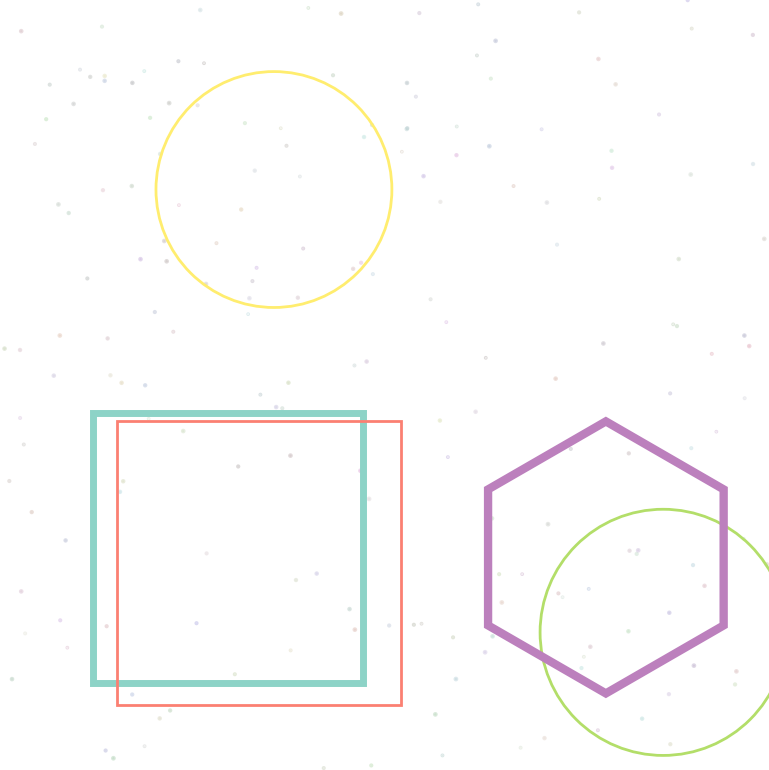[{"shape": "square", "thickness": 2.5, "radius": 0.88, "center": [0.296, 0.289]}, {"shape": "square", "thickness": 1, "radius": 0.92, "center": [0.337, 0.269]}, {"shape": "circle", "thickness": 1, "radius": 0.8, "center": [0.861, 0.179]}, {"shape": "hexagon", "thickness": 3, "radius": 0.88, "center": [0.787, 0.276]}, {"shape": "circle", "thickness": 1, "radius": 0.77, "center": [0.356, 0.754]}]